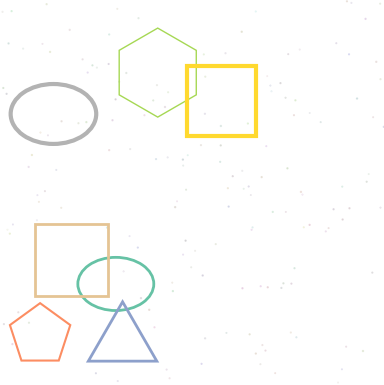[{"shape": "oval", "thickness": 2, "radius": 0.49, "center": [0.301, 0.262]}, {"shape": "pentagon", "thickness": 1.5, "radius": 0.41, "center": [0.104, 0.13]}, {"shape": "triangle", "thickness": 2, "radius": 0.51, "center": [0.318, 0.113]}, {"shape": "hexagon", "thickness": 1, "radius": 0.58, "center": [0.41, 0.811]}, {"shape": "square", "thickness": 3, "radius": 0.45, "center": [0.575, 0.739]}, {"shape": "square", "thickness": 2, "radius": 0.47, "center": [0.186, 0.324]}, {"shape": "oval", "thickness": 3, "radius": 0.56, "center": [0.139, 0.704]}]